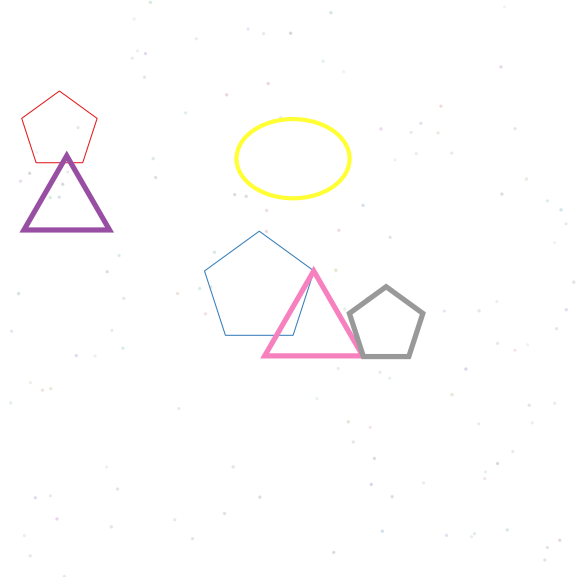[{"shape": "pentagon", "thickness": 0.5, "radius": 0.34, "center": [0.103, 0.773]}, {"shape": "pentagon", "thickness": 0.5, "radius": 0.5, "center": [0.449, 0.499]}, {"shape": "triangle", "thickness": 2.5, "radius": 0.43, "center": [0.116, 0.644]}, {"shape": "oval", "thickness": 2, "radius": 0.49, "center": [0.507, 0.724]}, {"shape": "triangle", "thickness": 2.5, "radius": 0.49, "center": [0.543, 0.432]}, {"shape": "pentagon", "thickness": 2.5, "radius": 0.33, "center": [0.669, 0.436]}]